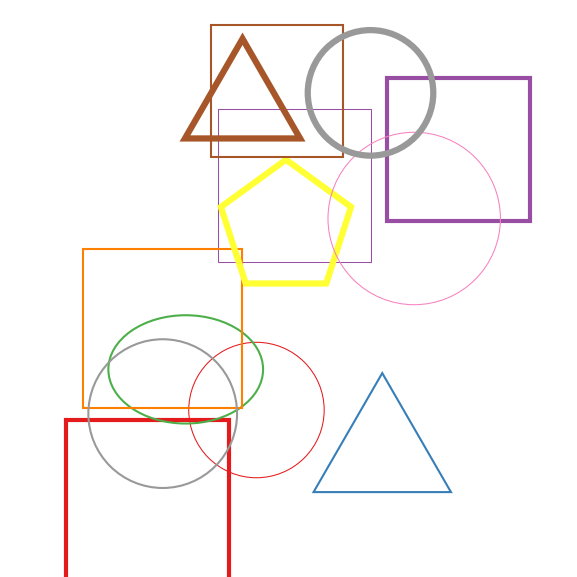[{"shape": "circle", "thickness": 0.5, "radius": 0.59, "center": [0.444, 0.289]}, {"shape": "square", "thickness": 2, "radius": 0.71, "center": [0.255, 0.131]}, {"shape": "triangle", "thickness": 1, "radius": 0.69, "center": [0.662, 0.216]}, {"shape": "oval", "thickness": 1, "radius": 0.67, "center": [0.322, 0.36]}, {"shape": "square", "thickness": 0.5, "radius": 0.66, "center": [0.51, 0.677]}, {"shape": "square", "thickness": 2, "radius": 0.62, "center": [0.793, 0.741]}, {"shape": "square", "thickness": 1, "radius": 0.69, "center": [0.282, 0.43]}, {"shape": "pentagon", "thickness": 3, "radius": 0.59, "center": [0.495, 0.604]}, {"shape": "square", "thickness": 1, "radius": 0.57, "center": [0.48, 0.841]}, {"shape": "triangle", "thickness": 3, "radius": 0.58, "center": [0.42, 0.817]}, {"shape": "circle", "thickness": 0.5, "radius": 0.75, "center": [0.717, 0.621]}, {"shape": "circle", "thickness": 3, "radius": 0.54, "center": [0.642, 0.838]}, {"shape": "circle", "thickness": 1, "radius": 0.64, "center": [0.282, 0.283]}]